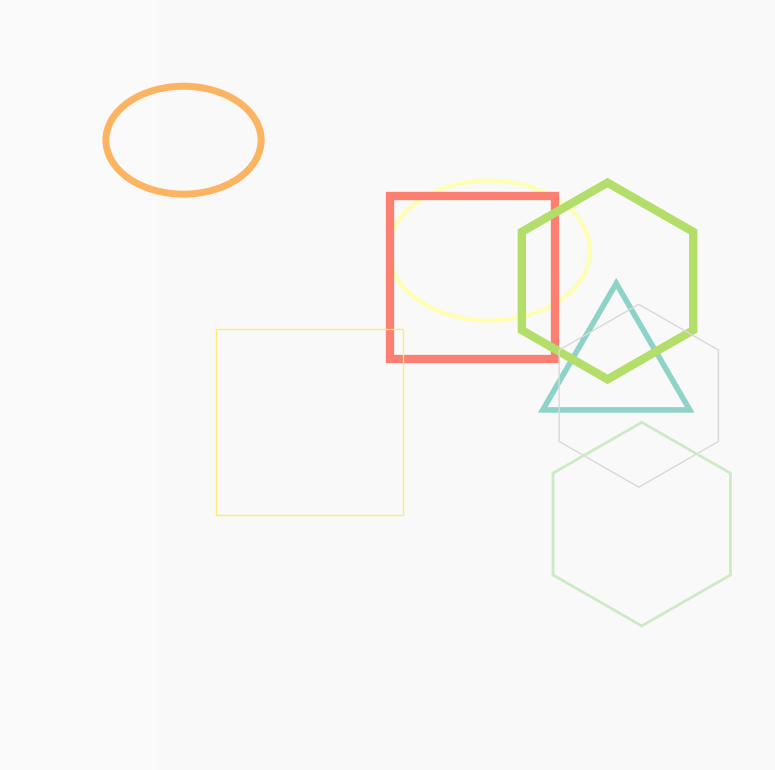[{"shape": "triangle", "thickness": 2, "radius": 0.55, "center": [0.795, 0.522]}, {"shape": "oval", "thickness": 1.5, "radius": 0.65, "center": [0.631, 0.675]}, {"shape": "square", "thickness": 3, "radius": 0.53, "center": [0.61, 0.64]}, {"shape": "oval", "thickness": 2.5, "radius": 0.5, "center": [0.237, 0.818]}, {"shape": "hexagon", "thickness": 3, "radius": 0.64, "center": [0.784, 0.635]}, {"shape": "hexagon", "thickness": 0.5, "radius": 0.59, "center": [0.824, 0.486]}, {"shape": "hexagon", "thickness": 1, "radius": 0.66, "center": [0.828, 0.319]}, {"shape": "square", "thickness": 0.5, "radius": 0.6, "center": [0.399, 0.452]}]